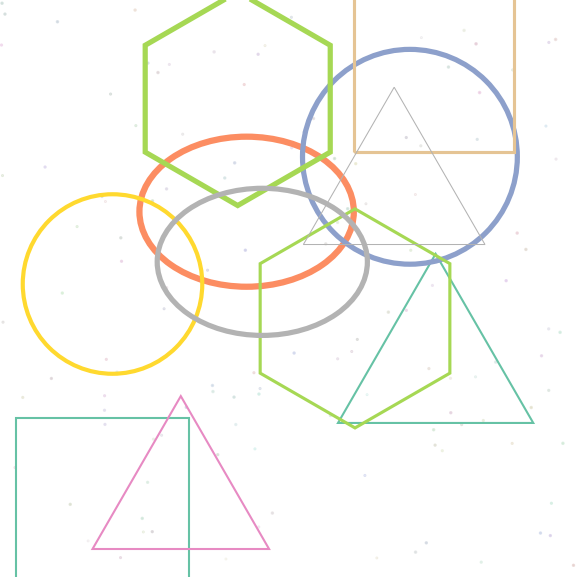[{"shape": "triangle", "thickness": 1, "radius": 0.98, "center": [0.754, 0.364]}, {"shape": "square", "thickness": 1, "radius": 0.75, "center": [0.178, 0.126]}, {"shape": "oval", "thickness": 3, "radius": 0.93, "center": [0.427, 0.633]}, {"shape": "circle", "thickness": 2.5, "radius": 0.93, "center": [0.71, 0.728]}, {"shape": "triangle", "thickness": 1, "radius": 0.88, "center": [0.313, 0.137]}, {"shape": "hexagon", "thickness": 2.5, "radius": 0.92, "center": [0.412, 0.828]}, {"shape": "hexagon", "thickness": 1.5, "radius": 0.95, "center": [0.615, 0.448]}, {"shape": "circle", "thickness": 2, "radius": 0.78, "center": [0.195, 0.507]}, {"shape": "square", "thickness": 1.5, "radius": 0.69, "center": [0.751, 0.874]}, {"shape": "triangle", "thickness": 0.5, "radius": 0.91, "center": [0.683, 0.667]}, {"shape": "oval", "thickness": 2.5, "radius": 0.91, "center": [0.454, 0.546]}]